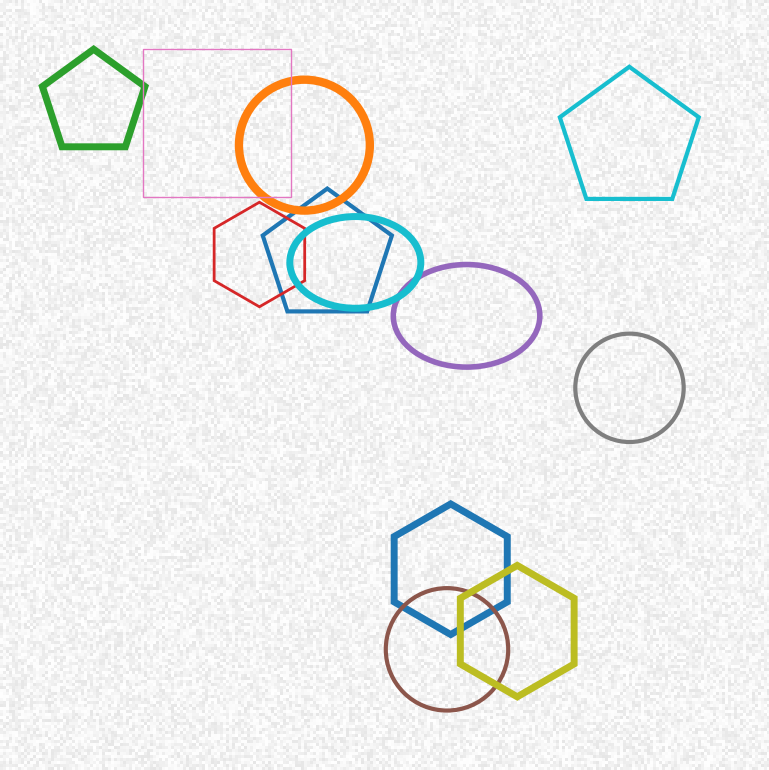[{"shape": "pentagon", "thickness": 1.5, "radius": 0.44, "center": [0.425, 0.667]}, {"shape": "hexagon", "thickness": 2.5, "radius": 0.42, "center": [0.585, 0.261]}, {"shape": "circle", "thickness": 3, "radius": 0.42, "center": [0.395, 0.811]}, {"shape": "pentagon", "thickness": 2.5, "radius": 0.35, "center": [0.122, 0.866]}, {"shape": "hexagon", "thickness": 1, "radius": 0.34, "center": [0.337, 0.669]}, {"shape": "oval", "thickness": 2, "radius": 0.48, "center": [0.606, 0.59]}, {"shape": "circle", "thickness": 1.5, "radius": 0.4, "center": [0.581, 0.157]}, {"shape": "square", "thickness": 0.5, "radius": 0.48, "center": [0.282, 0.841]}, {"shape": "circle", "thickness": 1.5, "radius": 0.35, "center": [0.818, 0.496]}, {"shape": "hexagon", "thickness": 2.5, "radius": 0.43, "center": [0.672, 0.18]}, {"shape": "oval", "thickness": 2.5, "radius": 0.43, "center": [0.461, 0.659]}, {"shape": "pentagon", "thickness": 1.5, "radius": 0.47, "center": [0.817, 0.818]}]